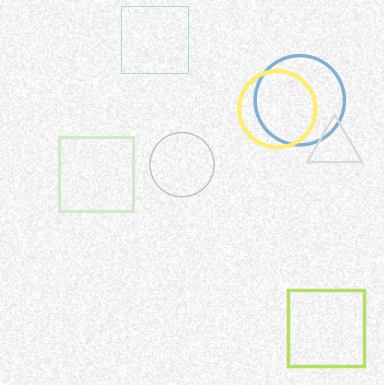[{"shape": "square", "thickness": 0.5, "radius": 0.43, "center": [0.401, 0.898]}, {"shape": "circle", "thickness": 1, "radius": 0.42, "center": [0.473, 0.572]}, {"shape": "circle", "thickness": 2.5, "radius": 0.58, "center": [0.779, 0.74]}, {"shape": "square", "thickness": 2.5, "radius": 0.5, "center": [0.847, 0.149]}, {"shape": "triangle", "thickness": 1.5, "radius": 0.41, "center": [0.869, 0.62]}, {"shape": "square", "thickness": 2, "radius": 0.49, "center": [0.249, 0.548]}, {"shape": "circle", "thickness": 3, "radius": 0.5, "center": [0.72, 0.716]}]